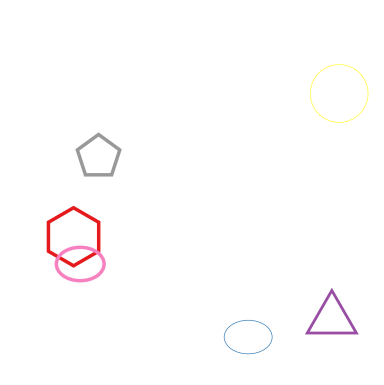[{"shape": "hexagon", "thickness": 2.5, "radius": 0.38, "center": [0.191, 0.385]}, {"shape": "oval", "thickness": 0.5, "radius": 0.31, "center": [0.645, 0.125]}, {"shape": "triangle", "thickness": 2, "radius": 0.37, "center": [0.862, 0.172]}, {"shape": "circle", "thickness": 0.5, "radius": 0.38, "center": [0.881, 0.757]}, {"shape": "oval", "thickness": 2.5, "radius": 0.31, "center": [0.208, 0.314]}, {"shape": "pentagon", "thickness": 2.5, "radius": 0.29, "center": [0.256, 0.593]}]